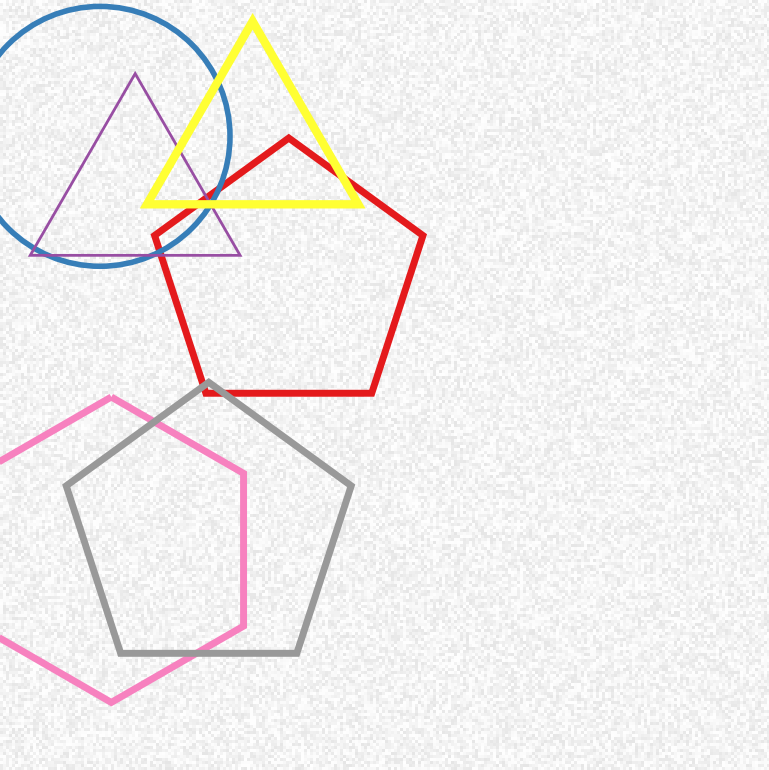[{"shape": "pentagon", "thickness": 2.5, "radius": 0.92, "center": [0.375, 0.638]}, {"shape": "circle", "thickness": 2, "radius": 0.84, "center": [0.13, 0.823]}, {"shape": "triangle", "thickness": 1, "radius": 0.79, "center": [0.176, 0.747]}, {"shape": "triangle", "thickness": 3, "radius": 0.79, "center": [0.328, 0.814]}, {"shape": "hexagon", "thickness": 2.5, "radius": 0.99, "center": [0.145, 0.286]}, {"shape": "pentagon", "thickness": 2.5, "radius": 0.97, "center": [0.271, 0.309]}]